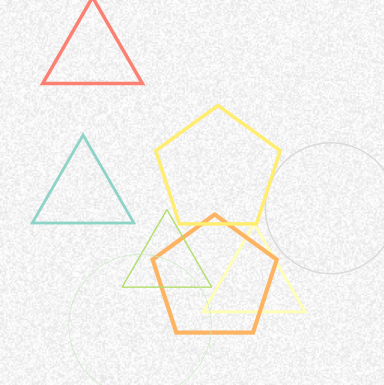[{"shape": "triangle", "thickness": 2, "radius": 0.76, "center": [0.216, 0.497]}, {"shape": "triangle", "thickness": 2, "radius": 0.76, "center": [0.66, 0.266]}, {"shape": "triangle", "thickness": 2.5, "radius": 0.75, "center": [0.24, 0.858]}, {"shape": "pentagon", "thickness": 3, "radius": 0.85, "center": [0.558, 0.273]}, {"shape": "triangle", "thickness": 1, "radius": 0.67, "center": [0.434, 0.321]}, {"shape": "circle", "thickness": 1, "radius": 0.85, "center": [0.859, 0.459]}, {"shape": "circle", "thickness": 0.5, "radius": 0.93, "center": [0.364, 0.154]}, {"shape": "pentagon", "thickness": 2.5, "radius": 0.85, "center": [0.566, 0.556]}]